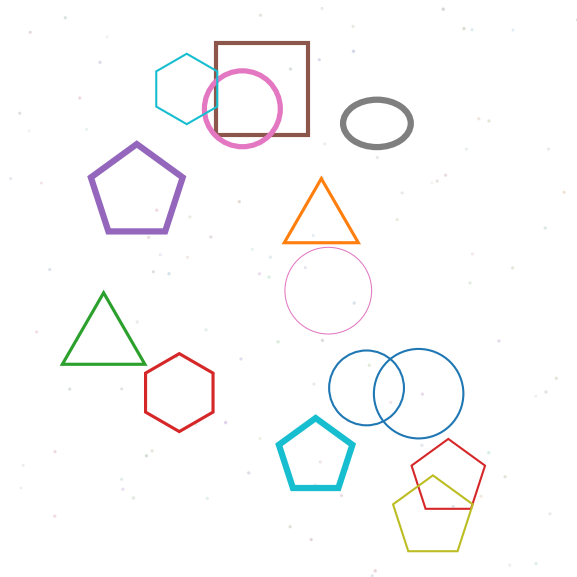[{"shape": "circle", "thickness": 1, "radius": 0.32, "center": [0.635, 0.327]}, {"shape": "circle", "thickness": 1, "radius": 0.39, "center": [0.725, 0.317]}, {"shape": "triangle", "thickness": 1.5, "radius": 0.37, "center": [0.556, 0.616]}, {"shape": "triangle", "thickness": 1.5, "radius": 0.41, "center": [0.179, 0.41]}, {"shape": "hexagon", "thickness": 1.5, "radius": 0.34, "center": [0.31, 0.319]}, {"shape": "pentagon", "thickness": 1, "radius": 0.33, "center": [0.776, 0.172]}, {"shape": "pentagon", "thickness": 3, "radius": 0.42, "center": [0.237, 0.666]}, {"shape": "square", "thickness": 2, "radius": 0.4, "center": [0.454, 0.845]}, {"shape": "circle", "thickness": 0.5, "radius": 0.38, "center": [0.568, 0.496]}, {"shape": "circle", "thickness": 2.5, "radius": 0.33, "center": [0.42, 0.811]}, {"shape": "oval", "thickness": 3, "radius": 0.29, "center": [0.653, 0.785]}, {"shape": "pentagon", "thickness": 1, "radius": 0.36, "center": [0.75, 0.103]}, {"shape": "hexagon", "thickness": 1, "radius": 0.3, "center": [0.323, 0.845]}, {"shape": "pentagon", "thickness": 3, "radius": 0.33, "center": [0.547, 0.208]}]